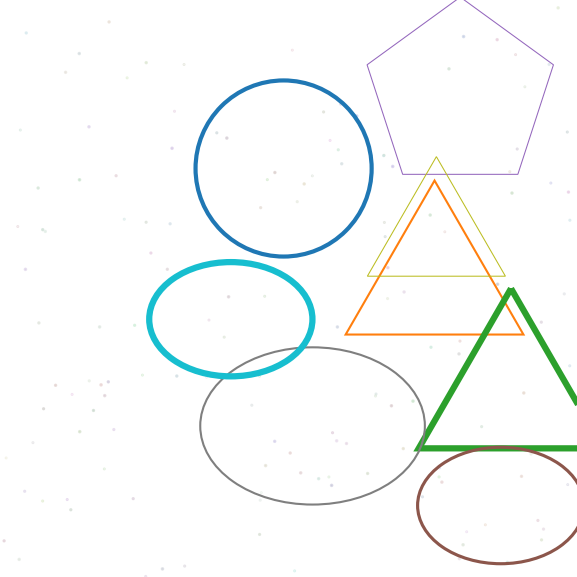[{"shape": "circle", "thickness": 2, "radius": 0.76, "center": [0.491, 0.707]}, {"shape": "triangle", "thickness": 1, "radius": 0.89, "center": [0.752, 0.509]}, {"shape": "triangle", "thickness": 3, "radius": 0.92, "center": [0.885, 0.315]}, {"shape": "pentagon", "thickness": 0.5, "radius": 0.85, "center": [0.797, 0.835]}, {"shape": "oval", "thickness": 1.5, "radius": 0.72, "center": [0.867, 0.124]}, {"shape": "oval", "thickness": 1, "radius": 0.97, "center": [0.541, 0.262]}, {"shape": "triangle", "thickness": 0.5, "radius": 0.69, "center": [0.756, 0.59]}, {"shape": "oval", "thickness": 3, "radius": 0.71, "center": [0.4, 0.446]}]